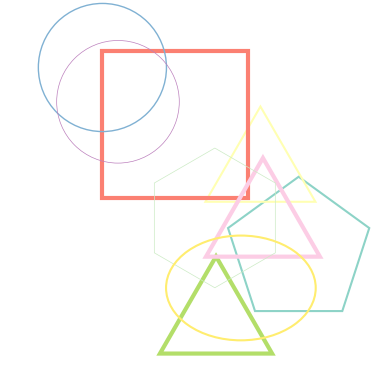[{"shape": "pentagon", "thickness": 1.5, "radius": 0.96, "center": [0.776, 0.348]}, {"shape": "triangle", "thickness": 1.5, "radius": 0.82, "center": [0.676, 0.558]}, {"shape": "square", "thickness": 3, "radius": 0.95, "center": [0.455, 0.677]}, {"shape": "circle", "thickness": 1, "radius": 0.83, "center": [0.266, 0.825]}, {"shape": "triangle", "thickness": 3, "radius": 0.84, "center": [0.561, 0.166]}, {"shape": "triangle", "thickness": 3, "radius": 0.85, "center": [0.683, 0.419]}, {"shape": "circle", "thickness": 0.5, "radius": 0.8, "center": [0.306, 0.736]}, {"shape": "hexagon", "thickness": 0.5, "radius": 0.91, "center": [0.558, 0.434]}, {"shape": "oval", "thickness": 1.5, "radius": 0.97, "center": [0.626, 0.252]}]